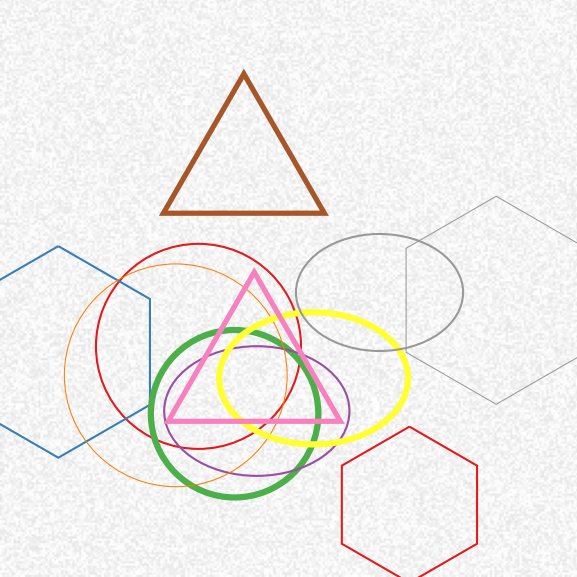[{"shape": "hexagon", "thickness": 1, "radius": 0.68, "center": [0.709, 0.125]}, {"shape": "circle", "thickness": 1, "radius": 0.89, "center": [0.344, 0.399]}, {"shape": "hexagon", "thickness": 1, "radius": 0.92, "center": [0.101, 0.39]}, {"shape": "circle", "thickness": 3, "radius": 0.72, "center": [0.406, 0.283]}, {"shape": "oval", "thickness": 1, "radius": 0.8, "center": [0.445, 0.287]}, {"shape": "circle", "thickness": 0.5, "radius": 0.96, "center": [0.304, 0.349]}, {"shape": "oval", "thickness": 3, "radius": 0.82, "center": [0.543, 0.344]}, {"shape": "triangle", "thickness": 2.5, "radius": 0.8, "center": [0.422, 0.71]}, {"shape": "triangle", "thickness": 2.5, "radius": 0.86, "center": [0.44, 0.356]}, {"shape": "hexagon", "thickness": 0.5, "radius": 0.9, "center": [0.859, 0.479]}, {"shape": "oval", "thickness": 1, "radius": 0.72, "center": [0.657, 0.493]}]